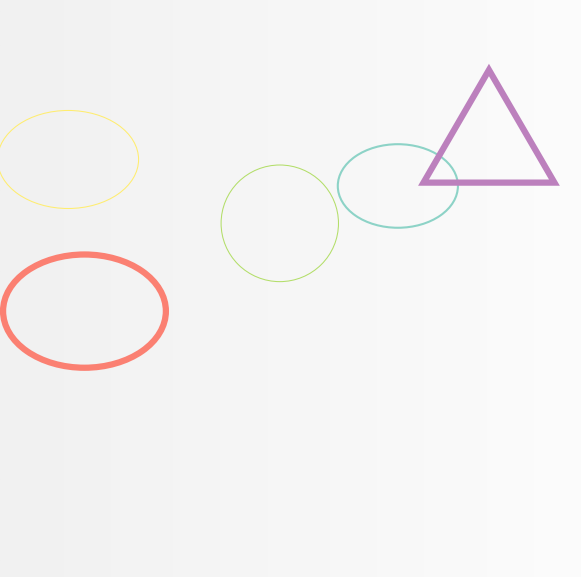[{"shape": "oval", "thickness": 1, "radius": 0.52, "center": [0.684, 0.677]}, {"shape": "oval", "thickness": 3, "radius": 0.7, "center": [0.145, 0.46]}, {"shape": "circle", "thickness": 0.5, "radius": 0.5, "center": [0.481, 0.612]}, {"shape": "triangle", "thickness": 3, "radius": 0.65, "center": [0.841, 0.748]}, {"shape": "oval", "thickness": 0.5, "radius": 0.61, "center": [0.117, 0.723]}]